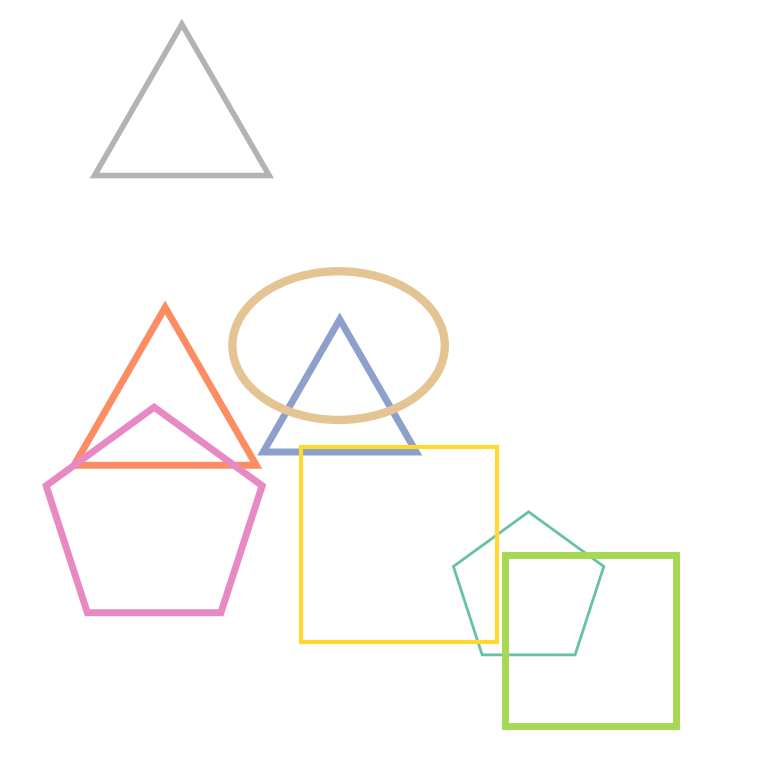[{"shape": "pentagon", "thickness": 1, "radius": 0.51, "center": [0.687, 0.233]}, {"shape": "triangle", "thickness": 2.5, "radius": 0.68, "center": [0.214, 0.464]}, {"shape": "triangle", "thickness": 2.5, "radius": 0.57, "center": [0.441, 0.47]}, {"shape": "pentagon", "thickness": 2.5, "radius": 0.74, "center": [0.2, 0.324]}, {"shape": "square", "thickness": 2.5, "radius": 0.56, "center": [0.766, 0.169]}, {"shape": "square", "thickness": 1.5, "radius": 0.64, "center": [0.519, 0.293]}, {"shape": "oval", "thickness": 3, "radius": 0.69, "center": [0.44, 0.551]}, {"shape": "triangle", "thickness": 2, "radius": 0.65, "center": [0.236, 0.838]}]